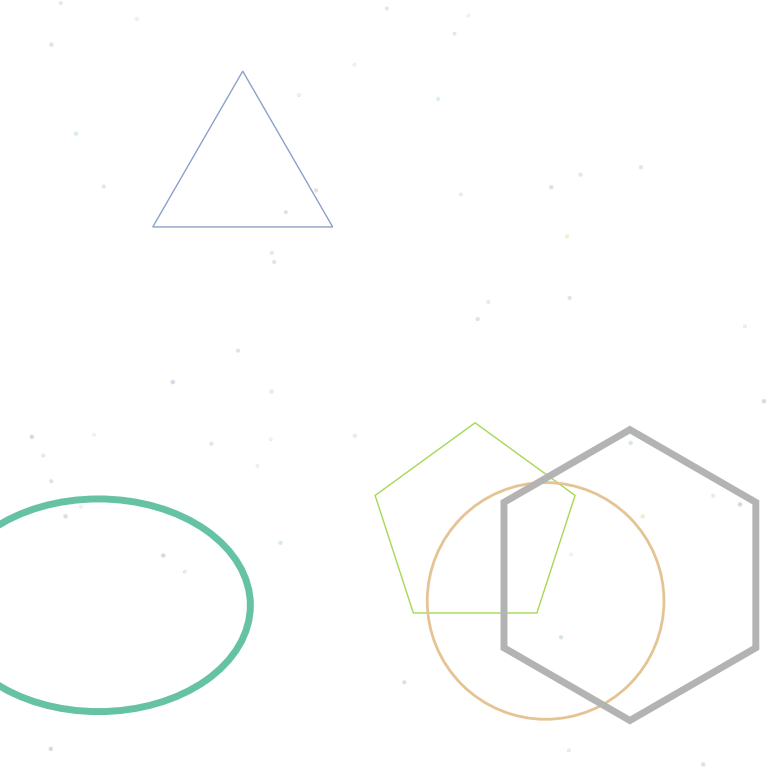[{"shape": "oval", "thickness": 2.5, "radius": 0.99, "center": [0.128, 0.214]}, {"shape": "triangle", "thickness": 0.5, "radius": 0.67, "center": [0.315, 0.773]}, {"shape": "pentagon", "thickness": 0.5, "radius": 0.68, "center": [0.617, 0.314]}, {"shape": "circle", "thickness": 1, "radius": 0.77, "center": [0.709, 0.22]}, {"shape": "hexagon", "thickness": 2.5, "radius": 0.94, "center": [0.818, 0.253]}]